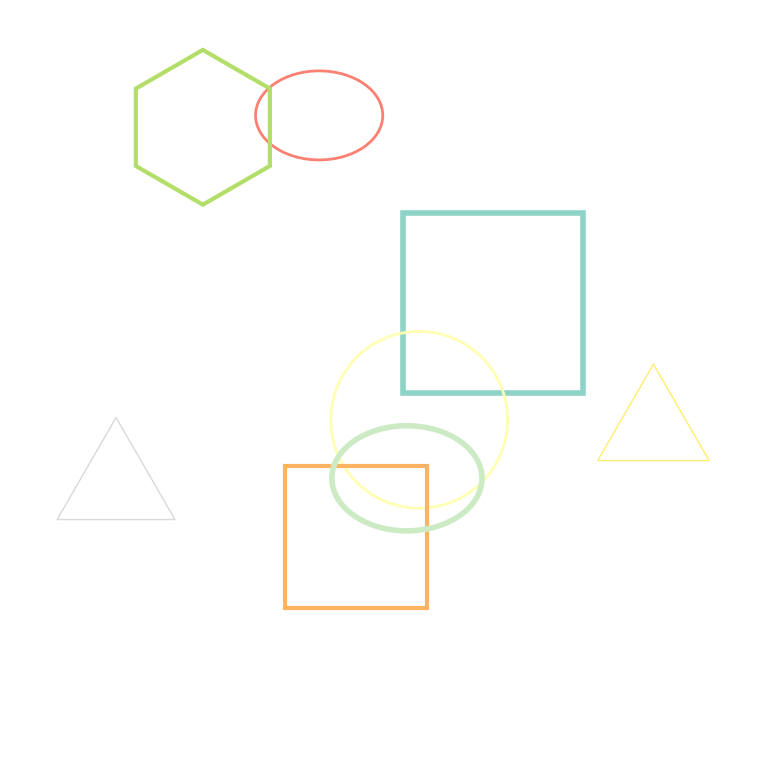[{"shape": "square", "thickness": 2, "radius": 0.58, "center": [0.641, 0.607]}, {"shape": "circle", "thickness": 1, "radius": 0.57, "center": [0.544, 0.455]}, {"shape": "oval", "thickness": 1, "radius": 0.41, "center": [0.414, 0.85]}, {"shape": "square", "thickness": 1.5, "radius": 0.46, "center": [0.462, 0.303]}, {"shape": "hexagon", "thickness": 1.5, "radius": 0.5, "center": [0.263, 0.835]}, {"shape": "triangle", "thickness": 0.5, "radius": 0.44, "center": [0.151, 0.369]}, {"shape": "oval", "thickness": 2, "radius": 0.49, "center": [0.528, 0.379]}, {"shape": "triangle", "thickness": 0.5, "radius": 0.42, "center": [0.849, 0.444]}]